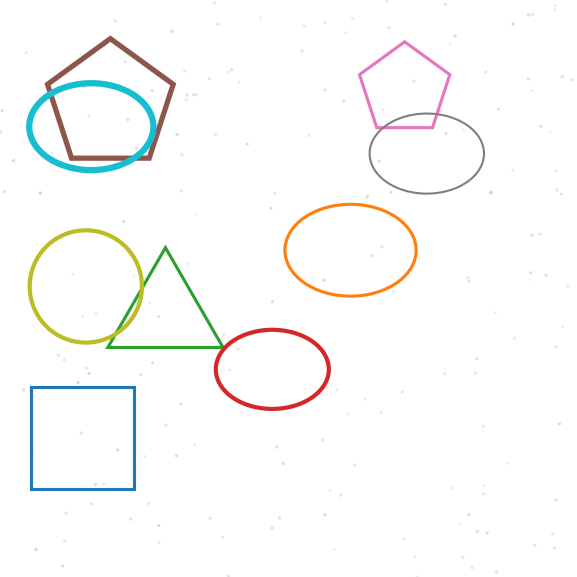[{"shape": "square", "thickness": 1.5, "radius": 0.44, "center": [0.143, 0.241]}, {"shape": "oval", "thickness": 1.5, "radius": 0.57, "center": [0.607, 0.566]}, {"shape": "triangle", "thickness": 1.5, "radius": 0.58, "center": [0.287, 0.455]}, {"shape": "oval", "thickness": 2, "radius": 0.49, "center": [0.472, 0.36]}, {"shape": "pentagon", "thickness": 2.5, "radius": 0.57, "center": [0.191, 0.818]}, {"shape": "pentagon", "thickness": 1.5, "radius": 0.41, "center": [0.701, 0.845]}, {"shape": "oval", "thickness": 1, "radius": 0.5, "center": [0.739, 0.733]}, {"shape": "circle", "thickness": 2, "radius": 0.49, "center": [0.149, 0.503]}, {"shape": "oval", "thickness": 3, "radius": 0.54, "center": [0.158, 0.78]}]